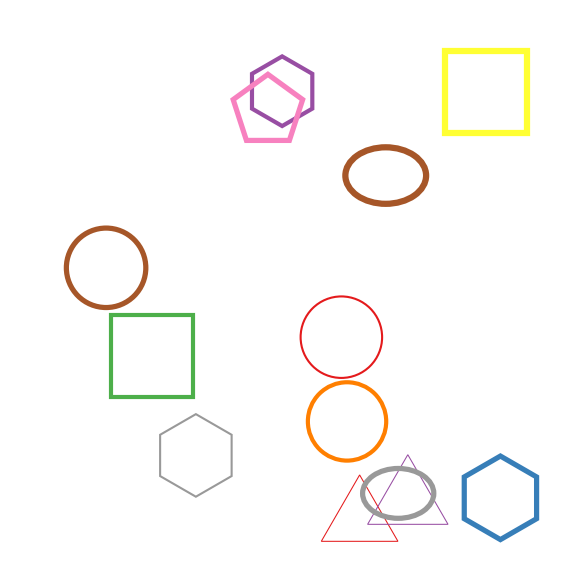[{"shape": "circle", "thickness": 1, "radius": 0.35, "center": [0.591, 0.415]}, {"shape": "triangle", "thickness": 0.5, "radius": 0.38, "center": [0.623, 0.1]}, {"shape": "hexagon", "thickness": 2.5, "radius": 0.36, "center": [0.867, 0.137]}, {"shape": "square", "thickness": 2, "radius": 0.35, "center": [0.263, 0.383]}, {"shape": "hexagon", "thickness": 2, "radius": 0.3, "center": [0.489, 0.841]}, {"shape": "triangle", "thickness": 0.5, "radius": 0.4, "center": [0.706, 0.131]}, {"shape": "circle", "thickness": 2, "radius": 0.34, "center": [0.601, 0.269]}, {"shape": "square", "thickness": 3, "radius": 0.35, "center": [0.841, 0.839]}, {"shape": "circle", "thickness": 2.5, "radius": 0.34, "center": [0.184, 0.535]}, {"shape": "oval", "thickness": 3, "radius": 0.35, "center": [0.668, 0.695]}, {"shape": "pentagon", "thickness": 2.5, "radius": 0.32, "center": [0.464, 0.807]}, {"shape": "hexagon", "thickness": 1, "radius": 0.36, "center": [0.339, 0.211]}, {"shape": "oval", "thickness": 2.5, "radius": 0.31, "center": [0.69, 0.145]}]